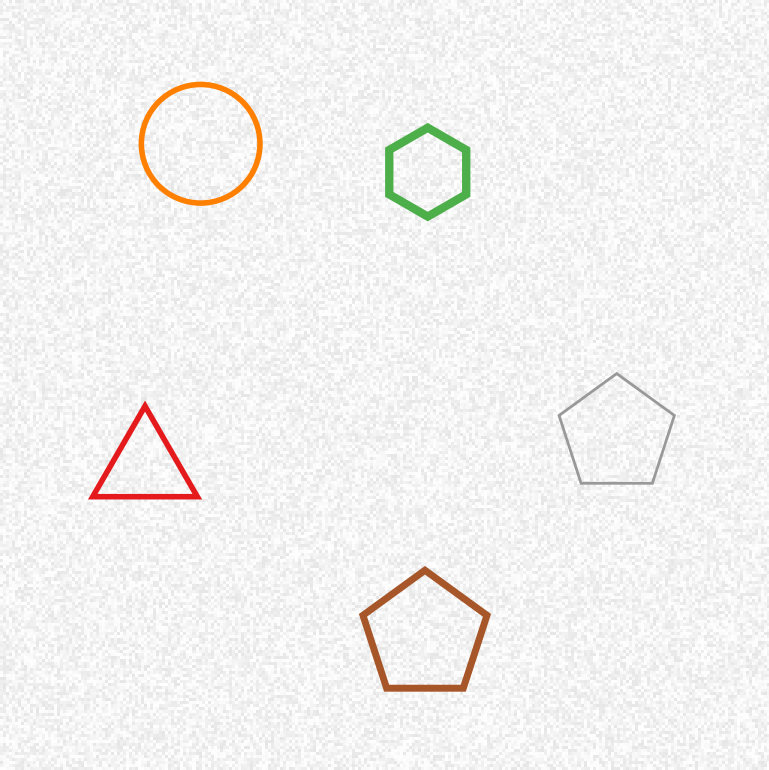[{"shape": "triangle", "thickness": 2, "radius": 0.39, "center": [0.188, 0.394]}, {"shape": "hexagon", "thickness": 3, "radius": 0.29, "center": [0.556, 0.776]}, {"shape": "circle", "thickness": 2, "radius": 0.39, "center": [0.261, 0.813]}, {"shape": "pentagon", "thickness": 2.5, "radius": 0.42, "center": [0.552, 0.175]}, {"shape": "pentagon", "thickness": 1, "radius": 0.39, "center": [0.801, 0.436]}]